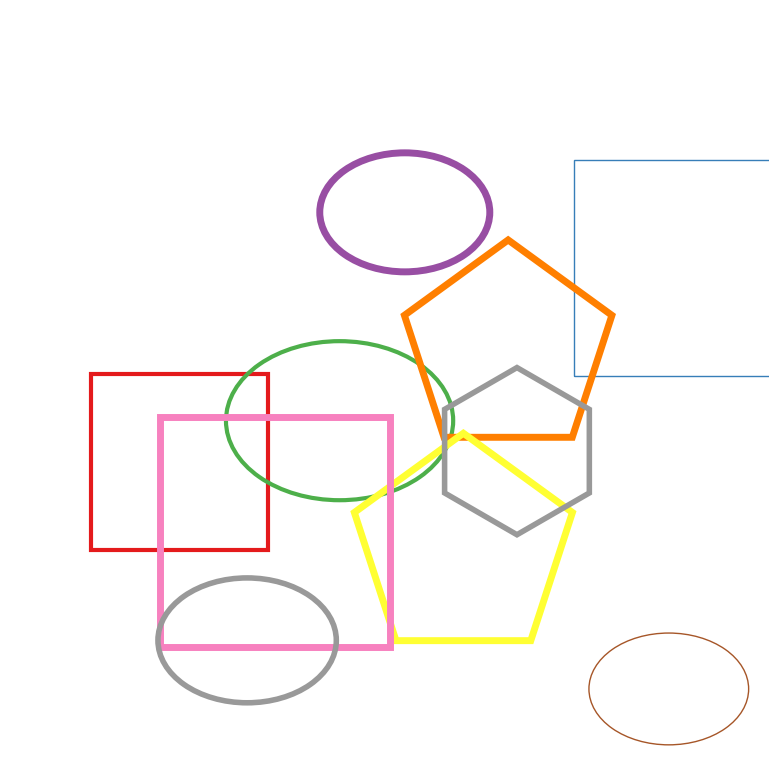[{"shape": "square", "thickness": 1.5, "radius": 0.57, "center": [0.233, 0.4]}, {"shape": "square", "thickness": 0.5, "radius": 0.7, "center": [0.885, 0.652]}, {"shape": "oval", "thickness": 1.5, "radius": 0.74, "center": [0.441, 0.454]}, {"shape": "oval", "thickness": 2.5, "radius": 0.55, "center": [0.526, 0.724]}, {"shape": "pentagon", "thickness": 2.5, "radius": 0.71, "center": [0.66, 0.547]}, {"shape": "pentagon", "thickness": 2.5, "radius": 0.74, "center": [0.602, 0.288]}, {"shape": "oval", "thickness": 0.5, "radius": 0.52, "center": [0.869, 0.105]}, {"shape": "square", "thickness": 2.5, "radius": 0.75, "center": [0.357, 0.309]}, {"shape": "hexagon", "thickness": 2, "radius": 0.54, "center": [0.671, 0.414]}, {"shape": "oval", "thickness": 2, "radius": 0.58, "center": [0.321, 0.168]}]